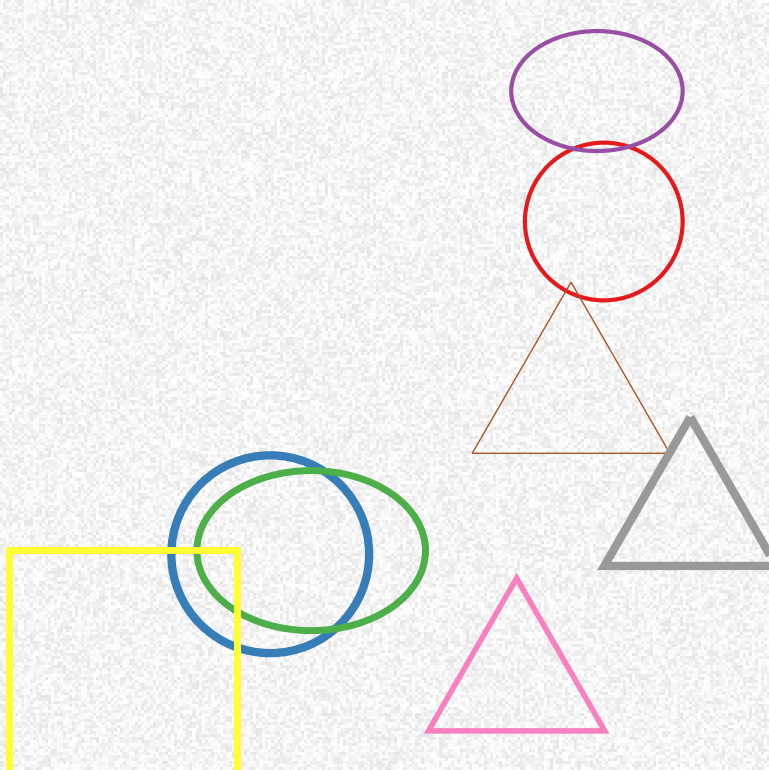[{"shape": "circle", "thickness": 1.5, "radius": 0.51, "center": [0.784, 0.712]}, {"shape": "circle", "thickness": 3, "radius": 0.64, "center": [0.351, 0.28]}, {"shape": "oval", "thickness": 2.5, "radius": 0.74, "center": [0.404, 0.285]}, {"shape": "oval", "thickness": 1.5, "radius": 0.56, "center": [0.775, 0.882]}, {"shape": "square", "thickness": 2.5, "radius": 0.74, "center": [0.159, 0.138]}, {"shape": "triangle", "thickness": 0.5, "radius": 0.74, "center": [0.742, 0.485]}, {"shape": "triangle", "thickness": 2, "radius": 0.66, "center": [0.671, 0.117]}, {"shape": "triangle", "thickness": 3, "radius": 0.64, "center": [0.896, 0.329]}]